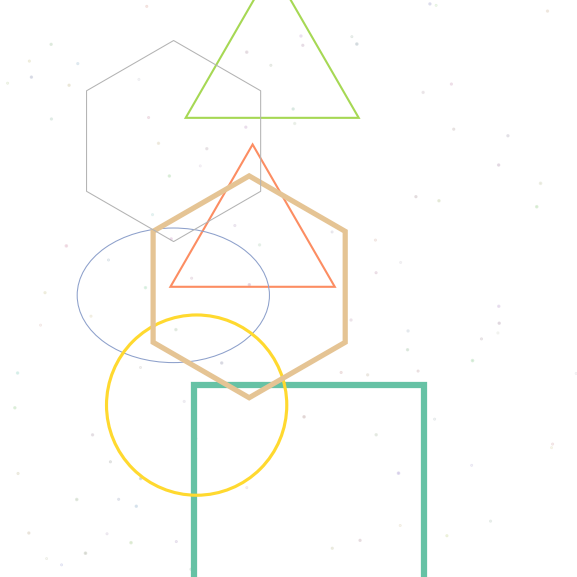[{"shape": "square", "thickness": 3, "radius": 0.99, "center": [0.535, 0.135]}, {"shape": "triangle", "thickness": 1, "radius": 0.82, "center": [0.437, 0.585]}, {"shape": "oval", "thickness": 0.5, "radius": 0.83, "center": [0.3, 0.488]}, {"shape": "triangle", "thickness": 1, "radius": 0.86, "center": [0.471, 0.882]}, {"shape": "circle", "thickness": 1.5, "radius": 0.78, "center": [0.34, 0.298]}, {"shape": "hexagon", "thickness": 2.5, "radius": 0.96, "center": [0.431, 0.502]}, {"shape": "hexagon", "thickness": 0.5, "radius": 0.87, "center": [0.301, 0.755]}]